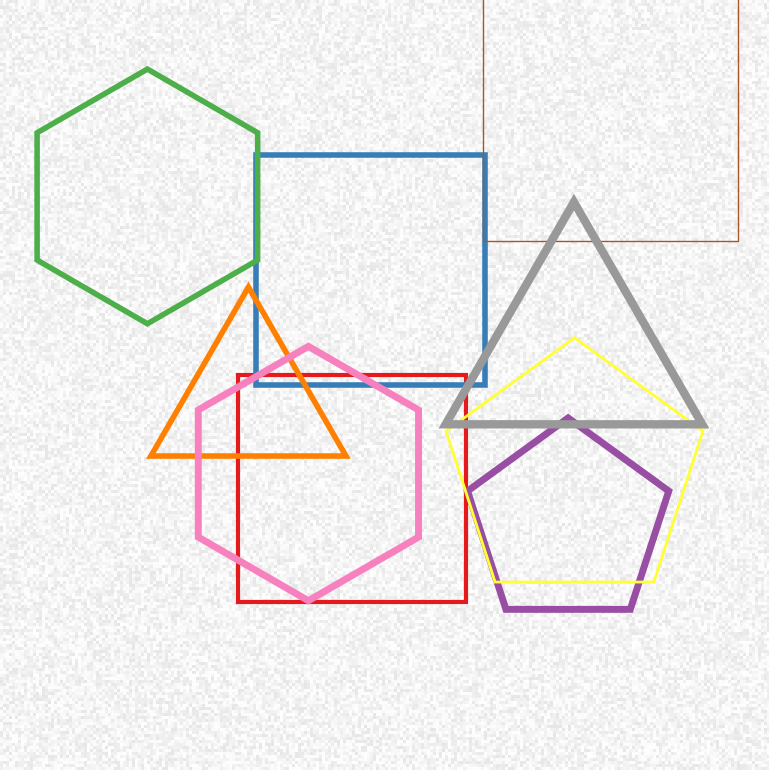[{"shape": "square", "thickness": 1.5, "radius": 0.74, "center": [0.457, 0.365]}, {"shape": "square", "thickness": 2, "radius": 0.74, "center": [0.481, 0.649]}, {"shape": "hexagon", "thickness": 2, "radius": 0.83, "center": [0.191, 0.745]}, {"shape": "pentagon", "thickness": 2.5, "radius": 0.69, "center": [0.738, 0.32]}, {"shape": "triangle", "thickness": 2, "radius": 0.73, "center": [0.323, 0.481]}, {"shape": "pentagon", "thickness": 1, "radius": 0.88, "center": [0.746, 0.386]}, {"shape": "square", "thickness": 0.5, "radius": 0.83, "center": [0.793, 0.852]}, {"shape": "hexagon", "thickness": 2.5, "radius": 0.83, "center": [0.401, 0.385]}, {"shape": "triangle", "thickness": 3, "radius": 0.96, "center": [0.745, 0.545]}]